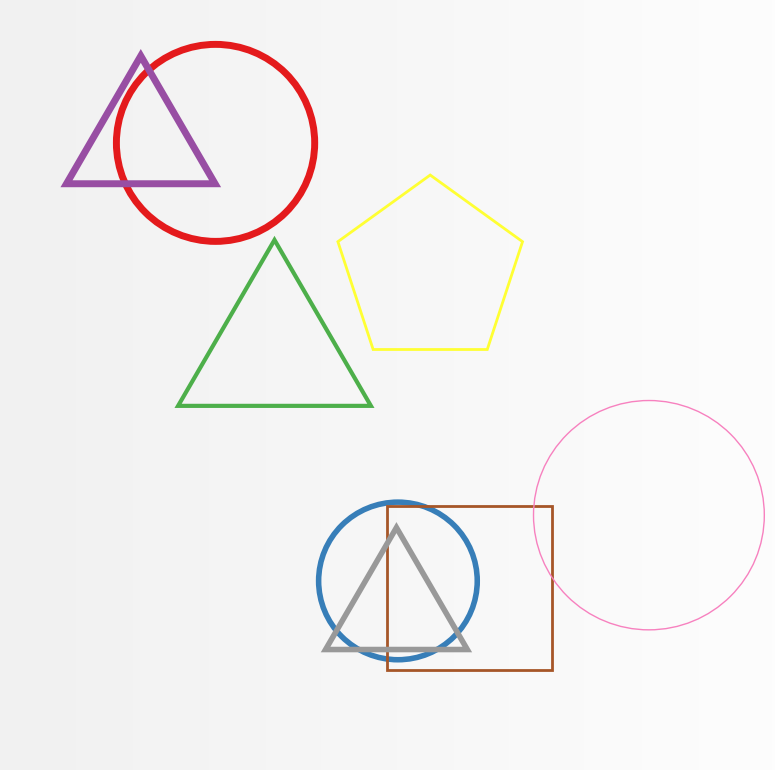[{"shape": "circle", "thickness": 2.5, "radius": 0.64, "center": [0.278, 0.814]}, {"shape": "circle", "thickness": 2, "radius": 0.51, "center": [0.513, 0.246]}, {"shape": "triangle", "thickness": 1.5, "radius": 0.72, "center": [0.354, 0.545]}, {"shape": "triangle", "thickness": 2.5, "radius": 0.55, "center": [0.182, 0.817]}, {"shape": "pentagon", "thickness": 1, "radius": 0.63, "center": [0.555, 0.647]}, {"shape": "square", "thickness": 1, "radius": 0.53, "center": [0.606, 0.236]}, {"shape": "circle", "thickness": 0.5, "radius": 0.74, "center": [0.837, 0.331]}, {"shape": "triangle", "thickness": 2, "radius": 0.53, "center": [0.512, 0.209]}]